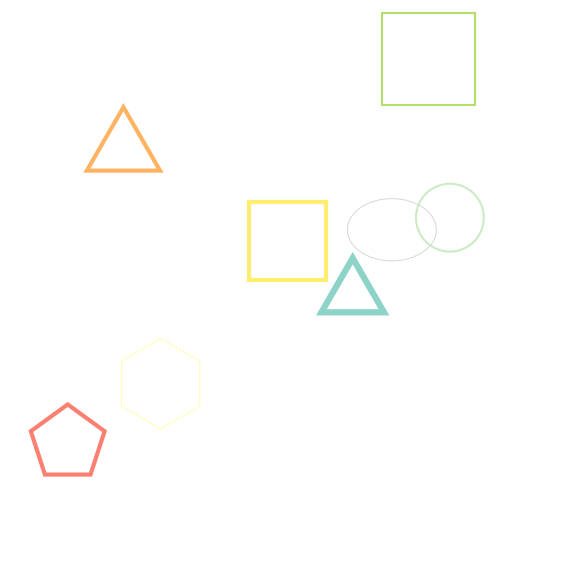[{"shape": "triangle", "thickness": 3, "radius": 0.31, "center": [0.611, 0.49]}, {"shape": "hexagon", "thickness": 0.5, "radius": 0.39, "center": [0.278, 0.335]}, {"shape": "pentagon", "thickness": 2, "radius": 0.34, "center": [0.117, 0.232]}, {"shape": "triangle", "thickness": 2, "radius": 0.37, "center": [0.214, 0.74]}, {"shape": "square", "thickness": 1, "radius": 0.4, "center": [0.742, 0.897]}, {"shape": "oval", "thickness": 0.5, "radius": 0.38, "center": [0.679, 0.601]}, {"shape": "circle", "thickness": 1, "radius": 0.29, "center": [0.779, 0.622]}, {"shape": "square", "thickness": 2, "radius": 0.34, "center": [0.497, 0.582]}]